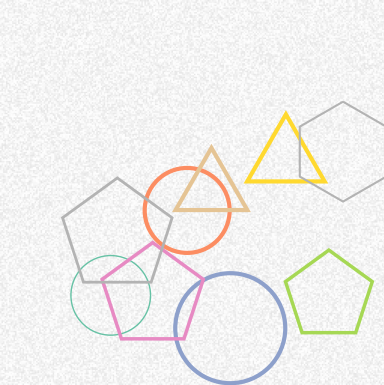[{"shape": "circle", "thickness": 1, "radius": 0.52, "center": [0.288, 0.233]}, {"shape": "circle", "thickness": 3, "radius": 0.55, "center": [0.486, 0.453]}, {"shape": "circle", "thickness": 3, "radius": 0.71, "center": [0.598, 0.148]}, {"shape": "pentagon", "thickness": 2.5, "radius": 0.69, "center": [0.397, 0.232]}, {"shape": "pentagon", "thickness": 2.5, "radius": 0.59, "center": [0.854, 0.232]}, {"shape": "triangle", "thickness": 3, "radius": 0.58, "center": [0.743, 0.587]}, {"shape": "triangle", "thickness": 3, "radius": 0.54, "center": [0.549, 0.508]}, {"shape": "pentagon", "thickness": 2, "radius": 0.75, "center": [0.305, 0.388]}, {"shape": "hexagon", "thickness": 1.5, "radius": 0.65, "center": [0.891, 0.606]}]